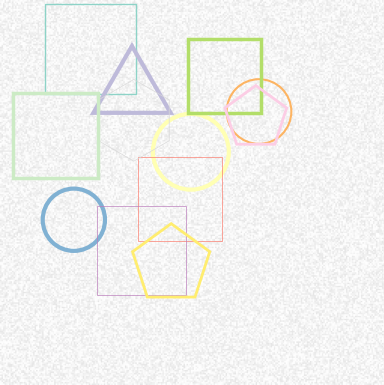[{"shape": "square", "thickness": 1, "radius": 0.59, "center": [0.236, 0.873]}, {"shape": "circle", "thickness": 3, "radius": 0.49, "center": [0.496, 0.606]}, {"shape": "triangle", "thickness": 3, "radius": 0.58, "center": [0.343, 0.765]}, {"shape": "square", "thickness": 0.5, "radius": 0.55, "center": [0.468, 0.484]}, {"shape": "circle", "thickness": 3, "radius": 0.4, "center": [0.192, 0.429]}, {"shape": "circle", "thickness": 1.5, "radius": 0.42, "center": [0.673, 0.71]}, {"shape": "square", "thickness": 2.5, "radius": 0.48, "center": [0.582, 0.803]}, {"shape": "pentagon", "thickness": 2, "radius": 0.42, "center": [0.664, 0.694]}, {"shape": "hexagon", "thickness": 0.5, "radius": 0.53, "center": [0.348, 0.687]}, {"shape": "square", "thickness": 0.5, "radius": 0.58, "center": [0.368, 0.349]}, {"shape": "square", "thickness": 2.5, "radius": 0.55, "center": [0.143, 0.648]}, {"shape": "pentagon", "thickness": 2, "radius": 0.53, "center": [0.445, 0.314]}]